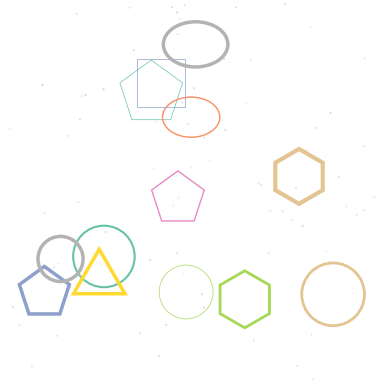[{"shape": "pentagon", "thickness": 0.5, "radius": 0.43, "center": [0.393, 0.758]}, {"shape": "circle", "thickness": 1.5, "radius": 0.4, "center": [0.27, 0.334]}, {"shape": "oval", "thickness": 1, "radius": 0.37, "center": [0.497, 0.696]}, {"shape": "pentagon", "thickness": 2.5, "radius": 0.34, "center": [0.115, 0.24]}, {"shape": "square", "thickness": 0.5, "radius": 0.31, "center": [0.418, 0.785]}, {"shape": "pentagon", "thickness": 1, "radius": 0.36, "center": [0.462, 0.484]}, {"shape": "hexagon", "thickness": 2, "radius": 0.37, "center": [0.636, 0.223]}, {"shape": "circle", "thickness": 0.5, "radius": 0.35, "center": [0.483, 0.242]}, {"shape": "triangle", "thickness": 2.5, "radius": 0.39, "center": [0.258, 0.276]}, {"shape": "circle", "thickness": 2, "radius": 0.41, "center": [0.865, 0.236]}, {"shape": "hexagon", "thickness": 3, "radius": 0.36, "center": [0.777, 0.542]}, {"shape": "circle", "thickness": 2.5, "radius": 0.29, "center": [0.157, 0.327]}, {"shape": "oval", "thickness": 2.5, "radius": 0.42, "center": [0.508, 0.885]}]